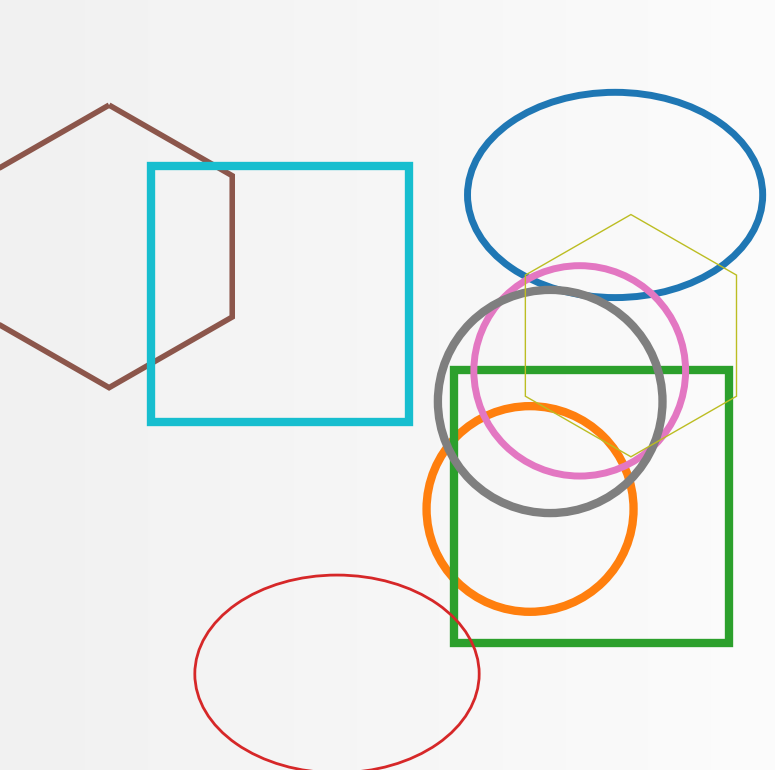[{"shape": "oval", "thickness": 2.5, "radius": 0.95, "center": [0.794, 0.747]}, {"shape": "circle", "thickness": 3, "radius": 0.67, "center": [0.684, 0.339]}, {"shape": "square", "thickness": 3, "radius": 0.89, "center": [0.764, 0.342]}, {"shape": "oval", "thickness": 1, "radius": 0.92, "center": [0.435, 0.125]}, {"shape": "hexagon", "thickness": 2, "radius": 0.92, "center": [0.141, 0.68]}, {"shape": "circle", "thickness": 2.5, "radius": 0.68, "center": [0.748, 0.518]}, {"shape": "circle", "thickness": 3, "radius": 0.72, "center": [0.71, 0.479]}, {"shape": "hexagon", "thickness": 0.5, "radius": 0.79, "center": [0.814, 0.564]}, {"shape": "square", "thickness": 3, "radius": 0.83, "center": [0.361, 0.619]}]